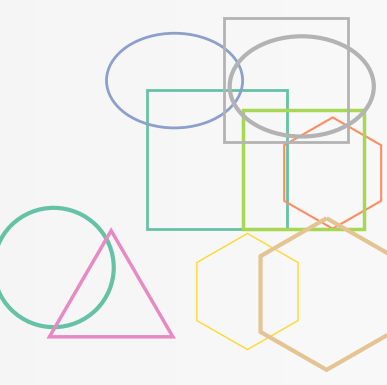[{"shape": "square", "thickness": 2, "radius": 0.9, "center": [0.561, 0.586]}, {"shape": "circle", "thickness": 3, "radius": 0.77, "center": [0.139, 0.305]}, {"shape": "hexagon", "thickness": 1.5, "radius": 0.72, "center": [0.858, 0.551]}, {"shape": "oval", "thickness": 2, "radius": 0.88, "center": [0.45, 0.791]}, {"shape": "triangle", "thickness": 2.5, "radius": 0.92, "center": [0.287, 0.217]}, {"shape": "square", "thickness": 2.5, "radius": 0.78, "center": [0.783, 0.56]}, {"shape": "hexagon", "thickness": 1, "radius": 0.75, "center": [0.639, 0.243]}, {"shape": "hexagon", "thickness": 3, "radius": 0.98, "center": [0.843, 0.236]}, {"shape": "square", "thickness": 2, "radius": 0.8, "center": [0.739, 0.792]}, {"shape": "oval", "thickness": 3, "radius": 0.93, "center": [0.779, 0.776]}]